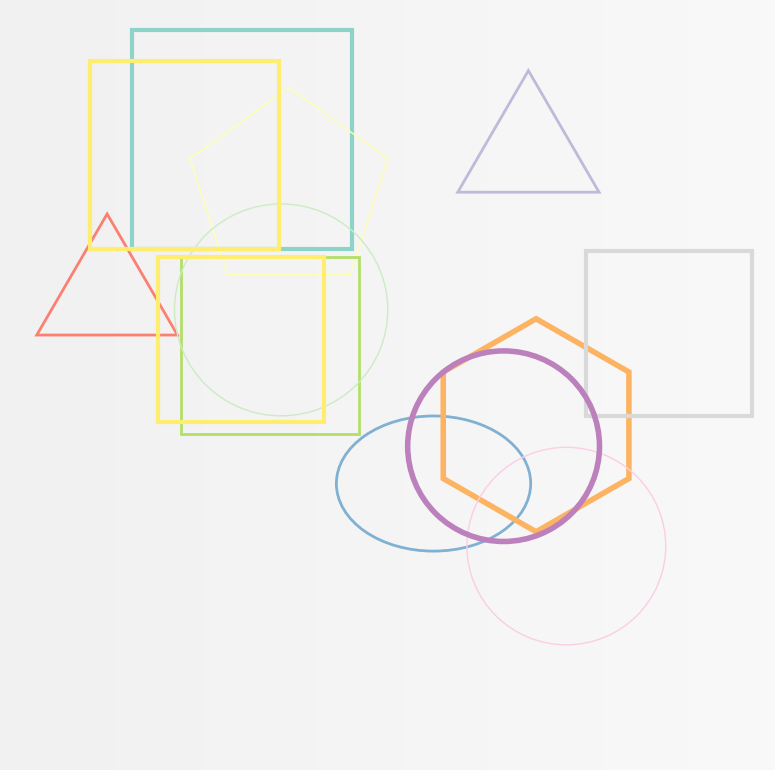[{"shape": "square", "thickness": 1.5, "radius": 0.71, "center": [0.312, 0.819]}, {"shape": "pentagon", "thickness": 0.5, "radius": 0.67, "center": [0.373, 0.752]}, {"shape": "triangle", "thickness": 1, "radius": 0.53, "center": [0.682, 0.803]}, {"shape": "triangle", "thickness": 1, "radius": 0.52, "center": [0.138, 0.617]}, {"shape": "oval", "thickness": 1, "radius": 0.63, "center": [0.559, 0.372]}, {"shape": "hexagon", "thickness": 2, "radius": 0.69, "center": [0.692, 0.448]}, {"shape": "square", "thickness": 1, "radius": 0.57, "center": [0.349, 0.551]}, {"shape": "circle", "thickness": 0.5, "radius": 0.64, "center": [0.731, 0.291]}, {"shape": "square", "thickness": 1.5, "radius": 0.53, "center": [0.863, 0.567]}, {"shape": "circle", "thickness": 2, "radius": 0.62, "center": [0.65, 0.421]}, {"shape": "circle", "thickness": 0.5, "radius": 0.69, "center": [0.363, 0.598]}, {"shape": "square", "thickness": 1.5, "radius": 0.61, "center": [0.238, 0.799]}, {"shape": "square", "thickness": 1.5, "radius": 0.54, "center": [0.311, 0.559]}]